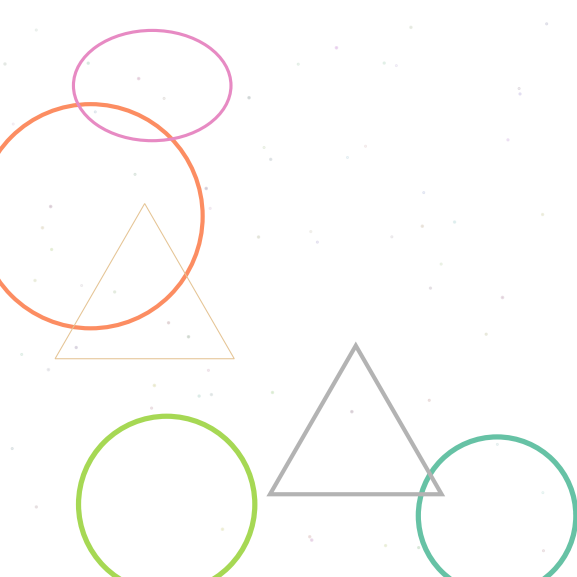[{"shape": "circle", "thickness": 2.5, "radius": 0.68, "center": [0.861, 0.106]}, {"shape": "circle", "thickness": 2, "radius": 0.97, "center": [0.157, 0.625]}, {"shape": "oval", "thickness": 1.5, "radius": 0.68, "center": [0.264, 0.851]}, {"shape": "circle", "thickness": 2.5, "radius": 0.76, "center": [0.289, 0.126]}, {"shape": "triangle", "thickness": 0.5, "radius": 0.9, "center": [0.251, 0.468]}, {"shape": "triangle", "thickness": 2, "radius": 0.86, "center": [0.616, 0.229]}]